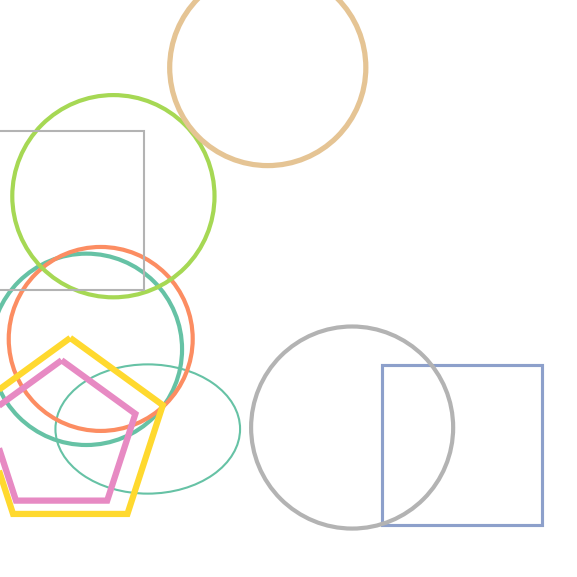[{"shape": "oval", "thickness": 1, "radius": 0.8, "center": [0.256, 0.256]}, {"shape": "circle", "thickness": 2, "radius": 0.83, "center": [0.15, 0.394]}, {"shape": "circle", "thickness": 2, "radius": 0.8, "center": [0.174, 0.412]}, {"shape": "square", "thickness": 1.5, "radius": 0.69, "center": [0.8, 0.229]}, {"shape": "pentagon", "thickness": 3, "radius": 0.67, "center": [0.107, 0.241]}, {"shape": "circle", "thickness": 2, "radius": 0.88, "center": [0.196, 0.659]}, {"shape": "pentagon", "thickness": 3, "radius": 0.84, "center": [0.122, 0.246]}, {"shape": "circle", "thickness": 2.5, "radius": 0.85, "center": [0.464, 0.882]}, {"shape": "square", "thickness": 1, "radius": 0.69, "center": [0.111, 0.635]}, {"shape": "circle", "thickness": 2, "radius": 0.87, "center": [0.61, 0.259]}]